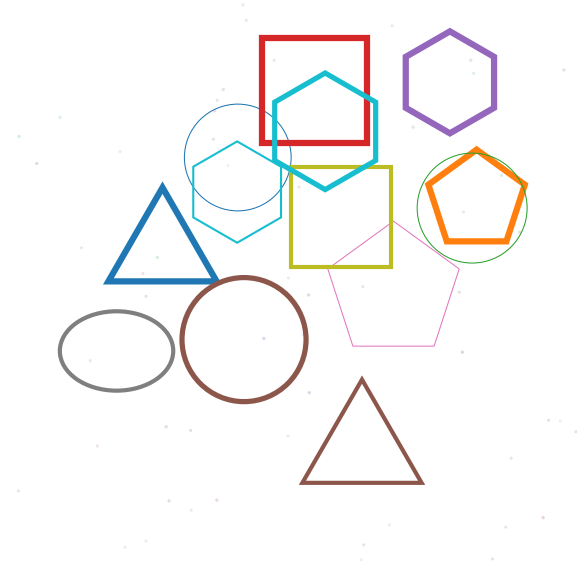[{"shape": "circle", "thickness": 0.5, "radius": 0.46, "center": [0.412, 0.726]}, {"shape": "triangle", "thickness": 3, "radius": 0.54, "center": [0.281, 0.566]}, {"shape": "pentagon", "thickness": 3, "radius": 0.44, "center": [0.825, 0.652]}, {"shape": "circle", "thickness": 0.5, "radius": 0.48, "center": [0.818, 0.639]}, {"shape": "square", "thickness": 3, "radius": 0.45, "center": [0.544, 0.842]}, {"shape": "hexagon", "thickness": 3, "radius": 0.44, "center": [0.779, 0.857]}, {"shape": "circle", "thickness": 2.5, "radius": 0.54, "center": [0.423, 0.411]}, {"shape": "triangle", "thickness": 2, "radius": 0.6, "center": [0.627, 0.223]}, {"shape": "pentagon", "thickness": 0.5, "radius": 0.6, "center": [0.681, 0.497]}, {"shape": "oval", "thickness": 2, "radius": 0.49, "center": [0.202, 0.391]}, {"shape": "square", "thickness": 2, "radius": 0.43, "center": [0.59, 0.624]}, {"shape": "hexagon", "thickness": 2.5, "radius": 0.5, "center": [0.563, 0.772]}, {"shape": "hexagon", "thickness": 1, "radius": 0.44, "center": [0.411, 0.667]}]